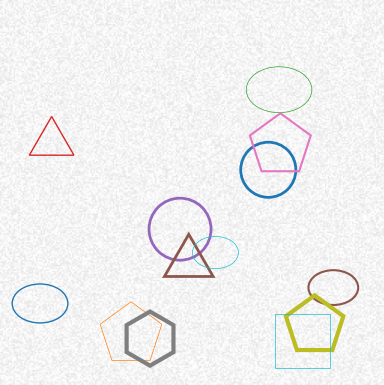[{"shape": "oval", "thickness": 1, "radius": 0.36, "center": [0.104, 0.212]}, {"shape": "circle", "thickness": 2, "radius": 0.36, "center": [0.697, 0.559]}, {"shape": "pentagon", "thickness": 0.5, "radius": 0.42, "center": [0.34, 0.132]}, {"shape": "oval", "thickness": 0.5, "radius": 0.43, "center": [0.725, 0.767]}, {"shape": "triangle", "thickness": 1, "radius": 0.33, "center": [0.134, 0.63]}, {"shape": "circle", "thickness": 2, "radius": 0.4, "center": [0.468, 0.405]}, {"shape": "oval", "thickness": 1.5, "radius": 0.32, "center": [0.866, 0.253]}, {"shape": "triangle", "thickness": 2, "radius": 0.37, "center": [0.49, 0.318]}, {"shape": "pentagon", "thickness": 1.5, "radius": 0.42, "center": [0.728, 0.623]}, {"shape": "hexagon", "thickness": 3, "radius": 0.35, "center": [0.39, 0.12]}, {"shape": "pentagon", "thickness": 3, "radius": 0.39, "center": [0.817, 0.154]}, {"shape": "oval", "thickness": 0.5, "radius": 0.3, "center": [0.56, 0.344]}, {"shape": "square", "thickness": 0.5, "radius": 0.35, "center": [0.786, 0.115]}]